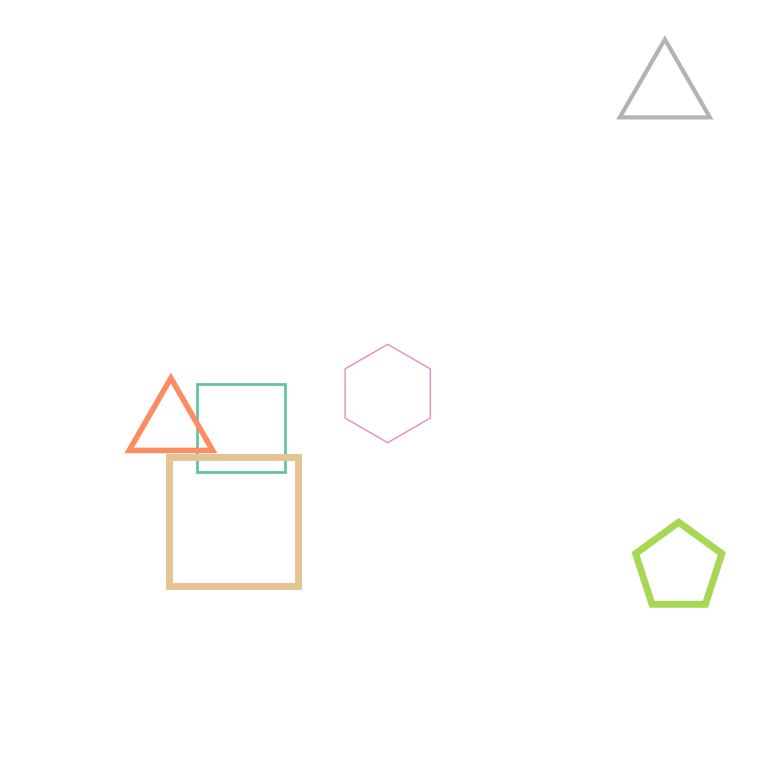[{"shape": "square", "thickness": 1, "radius": 0.29, "center": [0.313, 0.445]}, {"shape": "triangle", "thickness": 2, "radius": 0.31, "center": [0.222, 0.446]}, {"shape": "hexagon", "thickness": 0.5, "radius": 0.32, "center": [0.503, 0.489]}, {"shape": "pentagon", "thickness": 2.5, "radius": 0.29, "center": [0.881, 0.263]}, {"shape": "square", "thickness": 2.5, "radius": 0.42, "center": [0.303, 0.323]}, {"shape": "triangle", "thickness": 1.5, "radius": 0.34, "center": [0.863, 0.881]}]